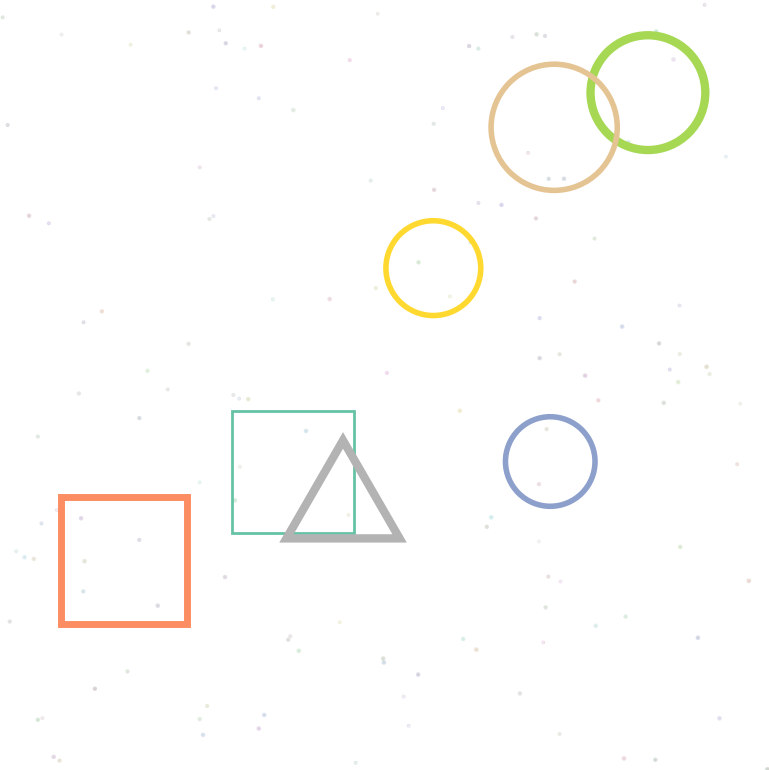[{"shape": "square", "thickness": 1, "radius": 0.4, "center": [0.381, 0.387]}, {"shape": "square", "thickness": 2.5, "radius": 0.41, "center": [0.161, 0.272]}, {"shape": "circle", "thickness": 2, "radius": 0.29, "center": [0.715, 0.401]}, {"shape": "circle", "thickness": 3, "radius": 0.37, "center": [0.841, 0.88]}, {"shape": "circle", "thickness": 2, "radius": 0.31, "center": [0.563, 0.652]}, {"shape": "circle", "thickness": 2, "radius": 0.41, "center": [0.72, 0.835]}, {"shape": "triangle", "thickness": 3, "radius": 0.42, "center": [0.445, 0.343]}]